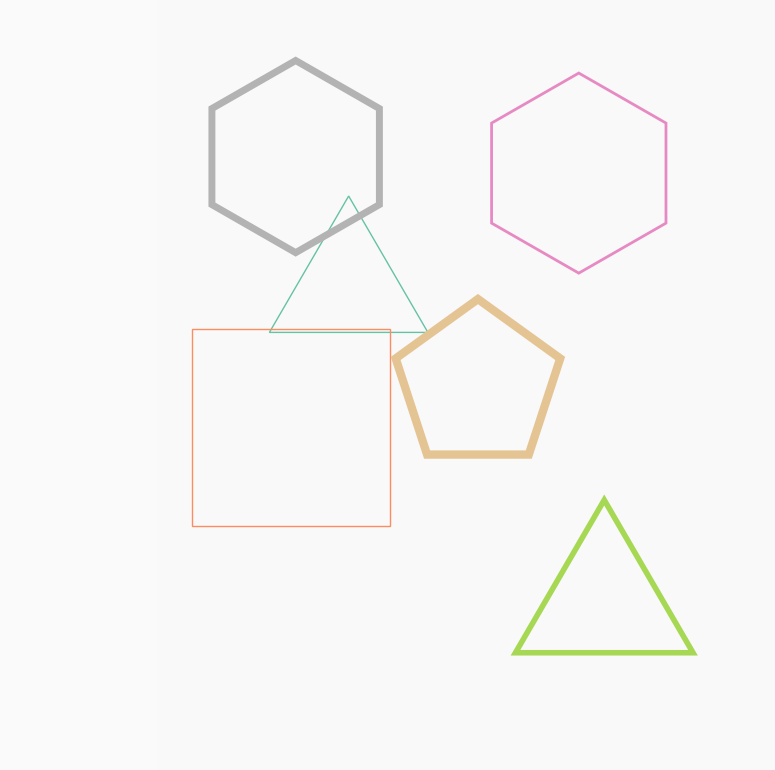[{"shape": "triangle", "thickness": 0.5, "radius": 0.59, "center": [0.45, 0.627]}, {"shape": "square", "thickness": 0.5, "radius": 0.64, "center": [0.375, 0.444]}, {"shape": "hexagon", "thickness": 1, "radius": 0.65, "center": [0.747, 0.775]}, {"shape": "triangle", "thickness": 2, "radius": 0.66, "center": [0.78, 0.218]}, {"shape": "pentagon", "thickness": 3, "radius": 0.56, "center": [0.617, 0.5]}, {"shape": "hexagon", "thickness": 2.5, "radius": 0.62, "center": [0.381, 0.797]}]